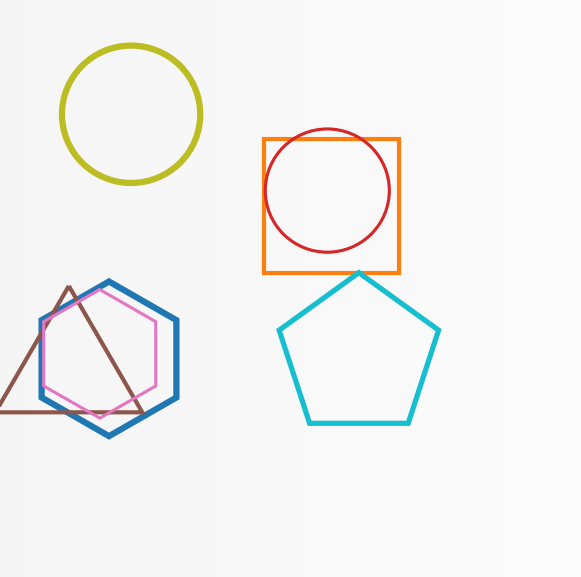[{"shape": "hexagon", "thickness": 3, "radius": 0.67, "center": [0.188, 0.378]}, {"shape": "square", "thickness": 2, "radius": 0.58, "center": [0.57, 0.642]}, {"shape": "circle", "thickness": 1.5, "radius": 0.53, "center": [0.563, 0.669]}, {"shape": "triangle", "thickness": 2, "radius": 0.73, "center": [0.118, 0.358]}, {"shape": "hexagon", "thickness": 1.5, "radius": 0.56, "center": [0.172, 0.386]}, {"shape": "circle", "thickness": 3, "radius": 0.59, "center": [0.226, 0.801]}, {"shape": "pentagon", "thickness": 2.5, "radius": 0.72, "center": [0.617, 0.383]}]